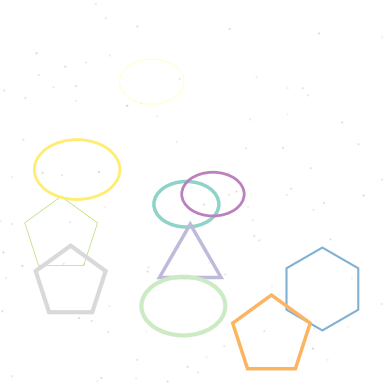[{"shape": "oval", "thickness": 2.5, "radius": 0.42, "center": [0.484, 0.469]}, {"shape": "oval", "thickness": 0.5, "radius": 0.42, "center": [0.394, 0.788]}, {"shape": "triangle", "thickness": 2.5, "radius": 0.46, "center": [0.494, 0.325]}, {"shape": "hexagon", "thickness": 1.5, "radius": 0.54, "center": [0.837, 0.249]}, {"shape": "pentagon", "thickness": 2.5, "radius": 0.53, "center": [0.705, 0.128]}, {"shape": "pentagon", "thickness": 0.5, "radius": 0.5, "center": [0.159, 0.391]}, {"shape": "pentagon", "thickness": 3, "radius": 0.48, "center": [0.184, 0.266]}, {"shape": "oval", "thickness": 2, "radius": 0.41, "center": [0.553, 0.496]}, {"shape": "oval", "thickness": 3, "radius": 0.54, "center": [0.476, 0.205]}, {"shape": "oval", "thickness": 2, "radius": 0.56, "center": [0.2, 0.56]}]